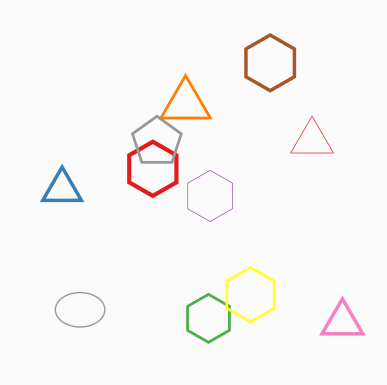[{"shape": "triangle", "thickness": 0.5, "radius": 0.32, "center": [0.805, 0.635]}, {"shape": "hexagon", "thickness": 3, "radius": 0.35, "center": [0.394, 0.562]}, {"shape": "triangle", "thickness": 2.5, "radius": 0.29, "center": [0.16, 0.508]}, {"shape": "hexagon", "thickness": 2, "radius": 0.31, "center": [0.538, 0.173]}, {"shape": "hexagon", "thickness": 0.5, "radius": 0.33, "center": [0.542, 0.491]}, {"shape": "triangle", "thickness": 2, "radius": 0.37, "center": [0.479, 0.73]}, {"shape": "hexagon", "thickness": 2, "radius": 0.35, "center": [0.647, 0.235]}, {"shape": "hexagon", "thickness": 2.5, "radius": 0.36, "center": [0.697, 0.837]}, {"shape": "triangle", "thickness": 2.5, "radius": 0.3, "center": [0.884, 0.163]}, {"shape": "pentagon", "thickness": 2, "radius": 0.33, "center": [0.405, 0.632]}, {"shape": "oval", "thickness": 1, "radius": 0.32, "center": [0.207, 0.195]}]